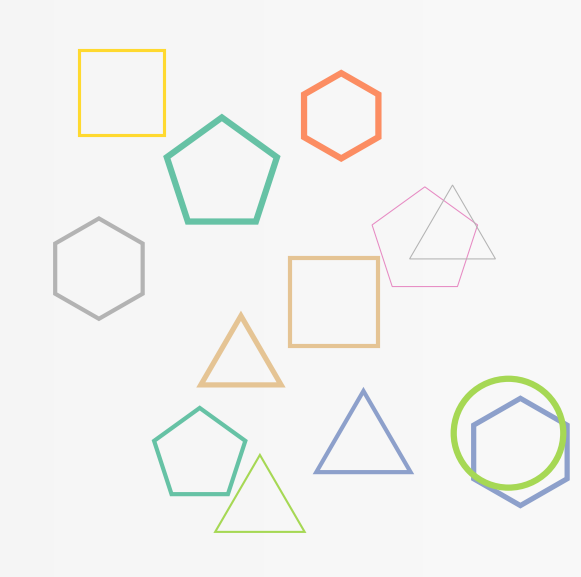[{"shape": "pentagon", "thickness": 3, "radius": 0.5, "center": [0.382, 0.696]}, {"shape": "pentagon", "thickness": 2, "radius": 0.41, "center": [0.344, 0.21]}, {"shape": "hexagon", "thickness": 3, "radius": 0.37, "center": [0.587, 0.799]}, {"shape": "triangle", "thickness": 2, "radius": 0.47, "center": [0.625, 0.228]}, {"shape": "hexagon", "thickness": 2.5, "radius": 0.46, "center": [0.895, 0.217]}, {"shape": "pentagon", "thickness": 0.5, "radius": 0.48, "center": [0.731, 0.58]}, {"shape": "circle", "thickness": 3, "radius": 0.47, "center": [0.875, 0.249]}, {"shape": "triangle", "thickness": 1, "radius": 0.44, "center": [0.447, 0.123]}, {"shape": "square", "thickness": 1.5, "radius": 0.37, "center": [0.21, 0.839]}, {"shape": "square", "thickness": 2, "radius": 0.38, "center": [0.574, 0.476]}, {"shape": "triangle", "thickness": 2.5, "radius": 0.4, "center": [0.415, 0.373]}, {"shape": "hexagon", "thickness": 2, "radius": 0.43, "center": [0.17, 0.534]}, {"shape": "triangle", "thickness": 0.5, "radius": 0.43, "center": [0.779, 0.593]}]